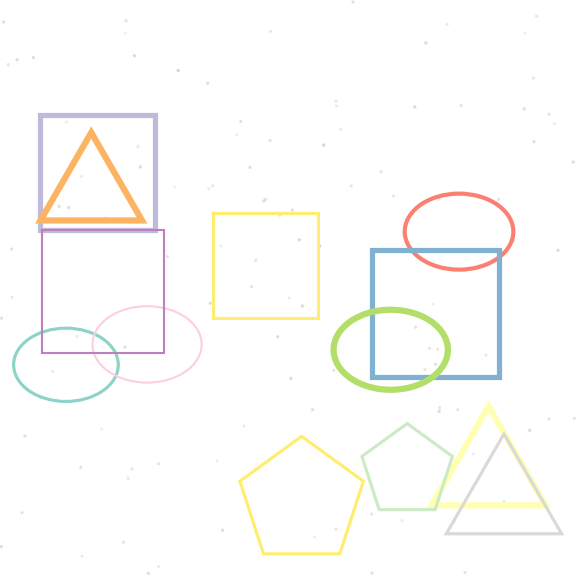[{"shape": "oval", "thickness": 1.5, "radius": 0.45, "center": [0.114, 0.367]}, {"shape": "triangle", "thickness": 3, "radius": 0.57, "center": [0.846, 0.181]}, {"shape": "square", "thickness": 2.5, "radius": 0.5, "center": [0.169, 0.701]}, {"shape": "oval", "thickness": 2, "radius": 0.47, "center": [0.795, 0.598]}, {"shape": "square", "thickness": 2.5, "radius": 0.55, "center": [0.754, 0.457]}, {"shape": "triangle", "thickness": 3, "radius": 0.51, "center": [0.158, 0.668]}, {"shape": "oval", "thickness": 3, "radius": 0.49, "center": [0.677, 0.394]}, {"shape": "oval", "thickness": 1, "radius": 0.47, "center": [0.255, 0.403]}, {"shape": "triangle", "thickness": 1.5, "radius": 0.58, "center": [0.873, 0.132]}, {"shape": "square", "thickness": 1, "radius": 0.53, "center": [0.179, 0.495]}, {"shape": "pentagon", "thickness": 1.5, "radius": 0.41, "center": [0.705, 0.183]}, {"shape": "pentagon", "thickness": 1.5, "radius": 0.56, "center": [0.522, 0.131]}, {"shape": "square", "thickness": 1.5, "radius": 0.45, "center": [0.459, 0.54]}]